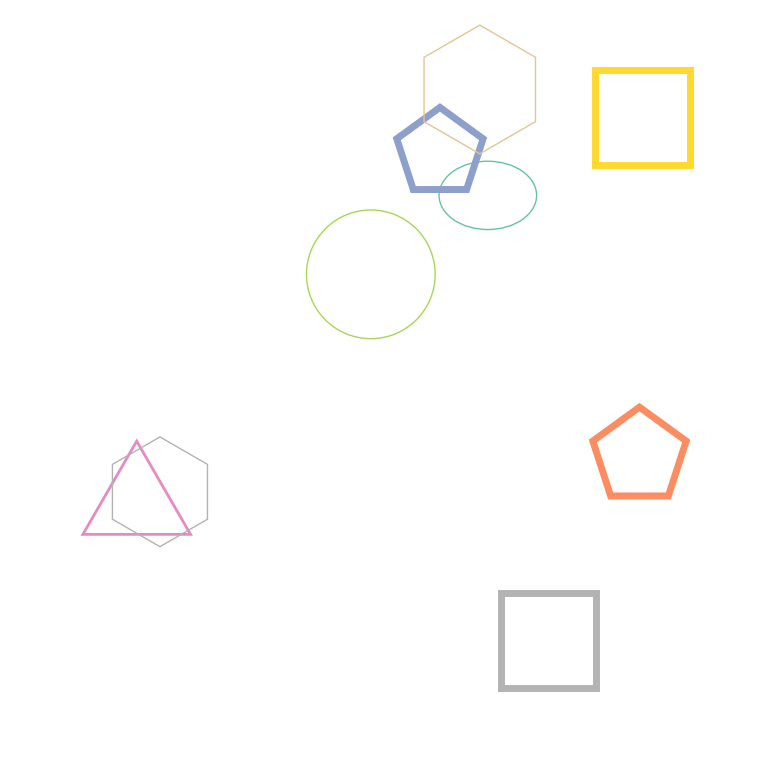[{"shape": "oval", "thickness": 0.5, "radius": 0.32, "center": [0.634, 0.746]}, {"shape": "pentagon", "thickness": 2.5, "radius": 0.32, "center": [0.831, 0.408]}, {"shape": "pentagon", "thickness": 2.5, "radius": 0.29, "center": [0.571, 0.802]}, {"shape": "triangle", "thickness": 1, "radius": 0.4, "center": [0.178, 0.346]}, {"shape": "circle", "thickness": 0.5, "radius": 0.42, "center": [0.482, 0.644]}, {"shape": "square", "thickness": 2.5, "radius": 0.31, "center": [0.834, 0.847]}, {"shape": "hexagon", "thickness": 0.5, "radius": 0.42, "center": [0.623, 0.884]}, {"shape": "hexagon", "thickness": 0.5, "radius": 0.36, "center": [0.208, 0.361]}, {"shape": "square", "thickness": 2.5, "radius": 0.31, "center": [0.712, 0.168]}]